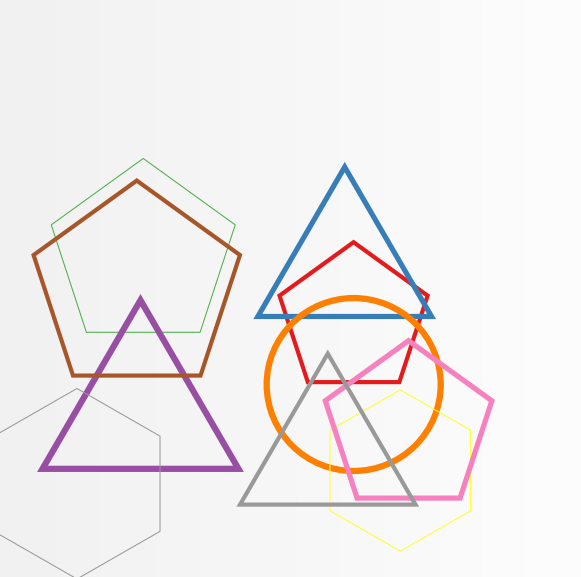[{"shape": "pentagon", "thickness": 2, "radius": 0.67, "center": [0.608, 0.446]}, {"shape": "triangle", "thickness": 2.5, "radius": 0.86, "center": [0.593, 0.537]}, {"shape": "pentagon", "thickness": 0.5, "radius": 0.83, "center": [0.246, 0.558]}, {"shape": "triangle", "thickness": 3, "radius": 0.97, "center": [0.242, 0.285]}, {"shape": "circle", "thickness": 3, "radius": 0.75, "center": [0.608, 0.333]}, {"shape": "hexagon", "thickness": 0.5, "radius": 0.7, "center": [0.689, 0.184]}, {"shape": "pentagon", "thickness": 2, "radius": 0.93, "center": [0.235, 0.5]}, {"shape": "pentagon", "thickness": 2.5, "radius": 0.75, "center": [0.703, 0.259]}, {"shape": "hexagon", "thickness": 0.5, "radius": 0.82, "center": [0.132, 0.161]}, {"shape": "triangle", "thickness": 2, "radius": 0.87, "center": [0.564, 0.213]}]